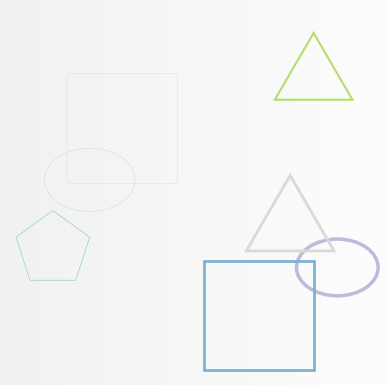[{"shape": "pentagon", "thickness": 0.5, "radius": 0.5, "center": [0.136, 0.353]}, {"shape": "oval", "thickness": 2.5, "radius": 0.53, "center": [0.871, 0.305]}, {"shape": "square", "thickness": 2, "radius": 0.71, "center": [0.668, 0.181]}, {"shape": "triangle", "thickness": 1.5, "radius": 0.58, "center": [0.809, 0.799]}, {"shape": "triangle", "thickness": 2, "radius": 0.65, "center": [0.749, 0.414]}, {"shape": "oval", "thickness": 0.5, "radius": 0.59, "center": [0.232, 0.533]}, {"shape": "square", "thickness": 0.5, "radius": 0.71, "center": [0.314, 0.667]}]